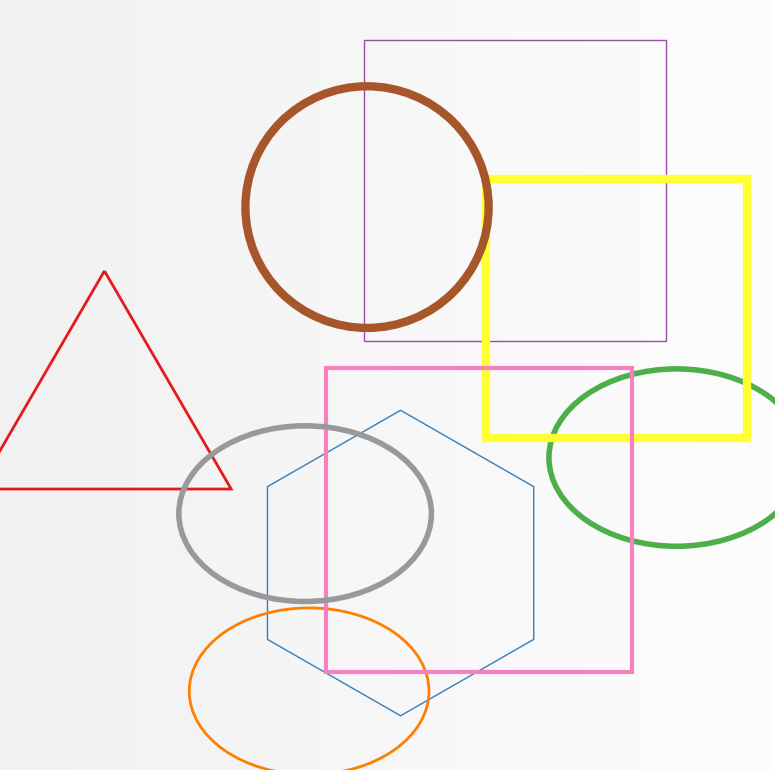[{"shape": "triangle", "thickness": 1, "radius": 0.94, "center": [0.135, 0.459]}, {"shape": "hexagon", "thickness": 0.5, "radius": 0.99, "center": [0.517, 0.269]}, {"shape": "oval", "thickness": 2, "radius": 0.82, "center": [0.873, 0.406]}, {"shape": "square", "thickness": 0.5, "radius": 0.98, "center": [0.665, 0.753]}, {"shape": "oval", "thickness": 1, "radius": 0.77, "center": [0.399, 0.102]}, {"shape": "square", "thickness": 3, "radius": 0.84, "center": [0.796, 0.6]}, {"shape": "circle", "thickness": 3, "radius": 0.78, "center": [0.474, 0.731]}, {"shape": "square", "thickness": 1.5, "radius": 0.99, "center": [0.619, 0.324]}, {"shape": "oval", "thickness": 2, "radius": 0.81, "center": [0.394, 0.333]}]